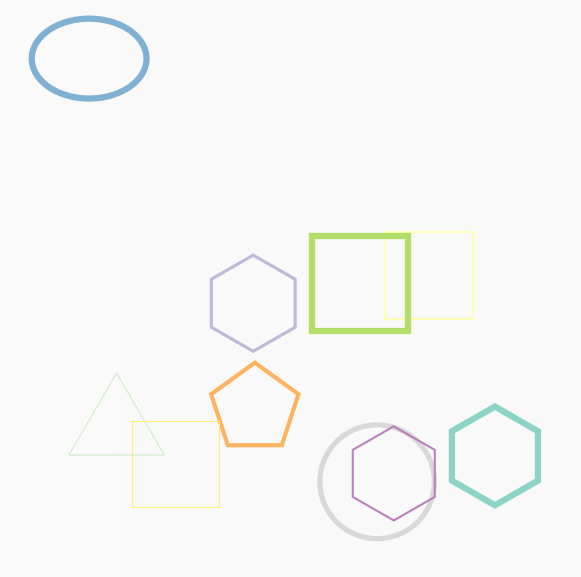[{"shape": "hexagon", "thickness": 3, "radius": 0.43, "center": [0.851, 0.21]}, {"shape": "square", "thickness": 1, "radius": 0.38, "center": [0.738, 0.522]}, {"shape": "hexagon", "thickness": 1.5, "radius": 0.42, "center": [0.436, 0.474]}, {"shape": "oval", "thickness": 3, "radius": 0.49, "center": [0.153, 0.898]}, {"shape": "pentagon", "thickness": 2, "radius": 0.4, "center": [0.438, 0.292]}, {"shape": "square", "thickness": 3, "radius": 0.41, "center": [0.62, 0.508]}, {"shape": "circle", "thickness": 2.5, "radius": 0.49, "center": [0.649, 0.165]}, {"shape": "hexagon", "thickness": 1, "radius": 0.41, "center": [0.677, 0.179]}, {"shape": "triangle", "thickness": 0.5, "radius": 0.47, "center": [0.201, 0.258]}, {"shape": "square", "thickness": 0.5, "radius": 0.37, "center": [0.301, 0.196]}]